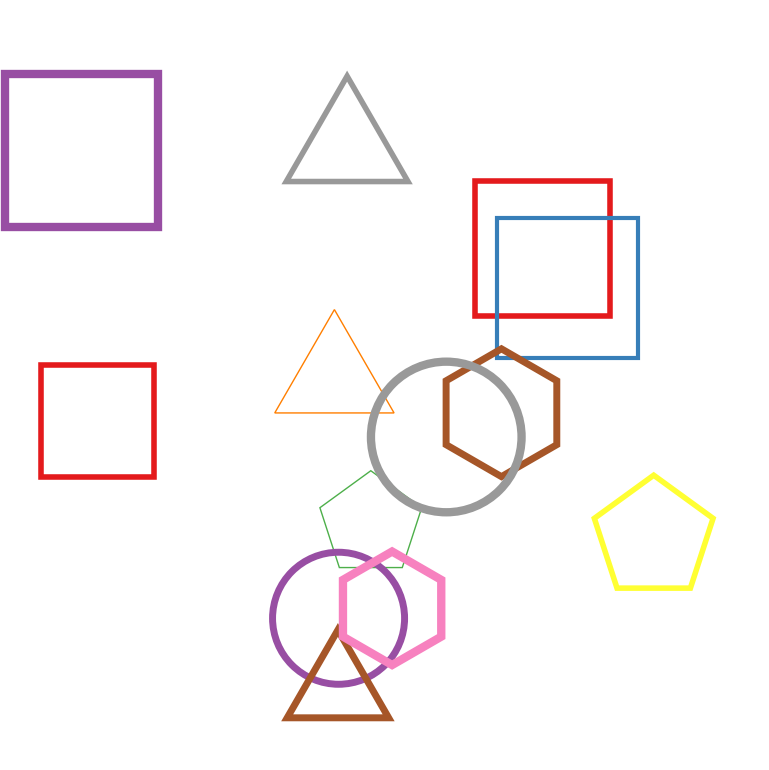[{"shape": "square", "thickness": 2, "radius": 0.36, "center": [0.127, 0.454]}, {"shape": "square", "thickness": 2, "radius": 0.44, "center": [0.704, 0.678]}, {"shape": "square", "thickness": 1.5, "radius": 0.46, "center": [0.737, 0.626]}, {"shape": "pentagon", "thickness": 0.5, "radius": 0.35, "center": [0.482, 0.319]}, {"shape": "circle", "thickness": 2.5, "radius": 0.43, "center": [0.44, 0.197]}, {"shape": "square", "thickness": 3, "radius": 0.5, "center": [0.106, 0.805]}, {"shape": "triangle", "thickness": 0.5, "radius": 0.45, "center": [0.434, 0.508]}, {"shape": "pentagon", "thickness": 2, "radius": 0.41, "center": [0.849, 0.302]}, {"shape": "hexagon", "thickness": 2.5, "radius": 0.42, "center": [0.651, 0.464]}, {"shape": "triangle", "thickness": 2.5, "radius": 0.38, "center": [0.439, 0.106]}, {"shape": "hexagon", "thickness": 3, "radius": 0.37, "center": [0.509, 0.21]}, {"shape": "circle", "thickness": 3, "radius": 0.49, "center": [0.58, 0.433]}, {"shape": "triangle", "thickness": 2, "radius": 0.46, "center": [0.451, 0.81]}]